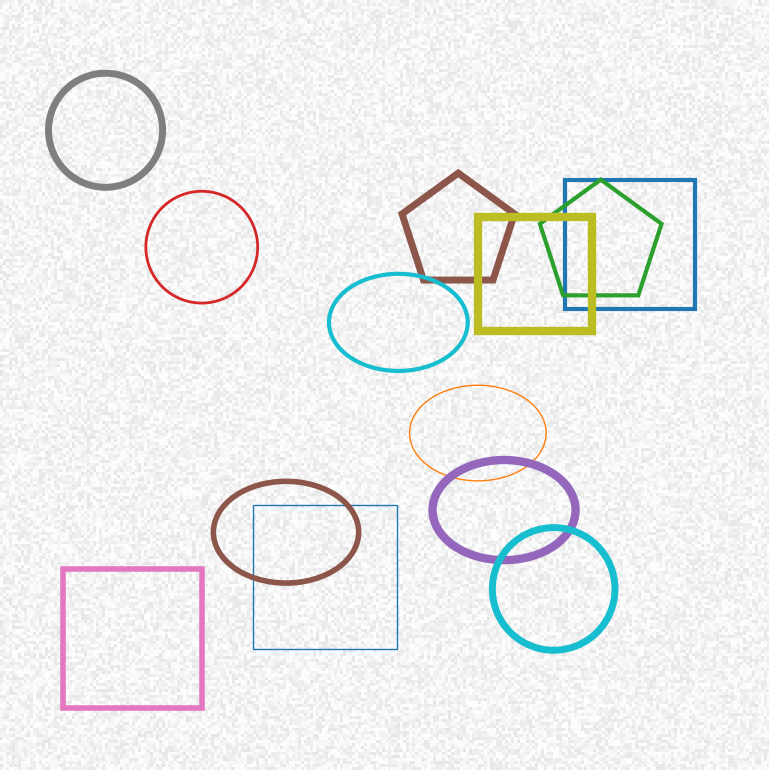[{"shape": "square", "thickness": 1.5, "radius": 0.42, "center": [0.818, 0.683]}, {"shape": "square", "thickness": 0.5, "radius": 0.47, "center": [0.422, 0.251]}, {"shape": "oval", "thickness": 0.5, "radius": 0.44, "center": [0.621, 0.438]}, {"shape": "pentagon", "thickness": 1.5, "radius": 0.42, "center": [0.78, 0.684]}, {"shape": "circle", "thickness": 1, "radius": 0.36, "center": [0.262, 0.679]}, {"shape": "oval", "thickness": 3, "radius": 0.46, "center": [0.655, 0.338]}, {"shape": "pentagon", "thickness": 2.5, "radius": 0.38, "center": [0.595, 0.698]}, {"shape": "oval", "thickness": 2, "radius": 0.47, "center": [0.371, 0.309]}, {"shape": "square", "thickness": 2, "radius": 0.45, "center": [0.172, 0.17]}, {"shape": "circle", "thickness": 2.5, "radius": 0.37, "center": [0.137, 0.831]}, {"shape": "square", "thickness": 3, "radius": 0.37, "center": [0.695, 0.644]}, {"shape": "circle", "thickness": 2.5, "radius": 0.4, "center": [0.719, 0.235]}, {"shape": "oval", "thickness": 1.5, "radius": 0.45, "center": [0.517, 0.581]}]